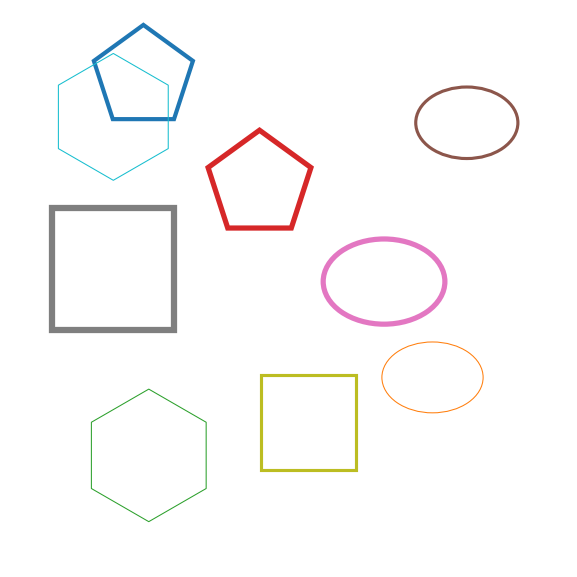[{"shape": "pentagon", "thickness": 2, "radius": 0.45, "center": [0.248, 0.866]}, {"shape": "oval", "thickness": 0.5, "radius": 0.44, "center": [0.749, 0.346]}, {"shape": "hexagon", "thickness": 0.5, "radius": 0.57, "center": [0.258, 0.211]}, {"shape": "pentagon", "thickness": 2.5, "radius": 0.47, "center": [0.449, 0.68]}, {"shape": "oval", "thickness": 1.5, "radius": 0.44, "center": [0.808, 0.787]}, {"shape": "oval", "thickness": 2.5, "radius": 0.53, "center": [0.665, 0.512]}, {"shape": "square", "thickness": 3, "radius": 0.53, "center": [0.195, 0.533]}, {"shape": "square", "thickness": 1.5, "radius": 0.41, "center": [0.534, 0.268]}, {"shape": "hexagon", "thickness": 0.5, "radius": 0.55, "center": [0.196, 0.797]}]